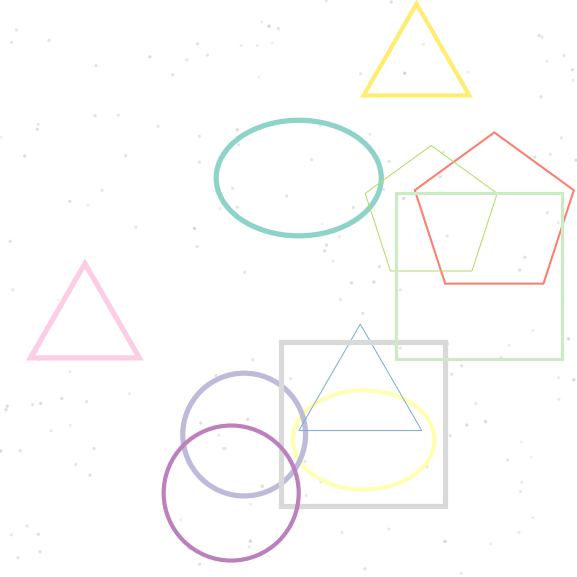[{"shape": "oval", "thickness": 2.5, "radius": 0.71, "center": [0.517, 0.691]}, {"shape": "oval", "thickness": 2, "radius": 0.61, "center": [0.63, 0.237]}, {"shape": "circle", "thickness": 2.5, "radius": 0.53, "center": [0.423, 0.247]}, {"shape": "pentagon", "thickness": 1, "radius": 0.72, "center": [0.856, 0.625]}, {"shape": "triangle", "thickness": 0.5, "radius": 0.61, "center": [0.624, 0.315]}, {"shape": "pentagon", "thickness": 0.5, "radius": 0.6, "center": [0.747, 0.627]}, {"shape": "triangle", "thickness": 2.5, "radius": 0.54, "center": [0.147, 0.434]}, {"shape": "square", "thickness": 2.5, "radius": 0.71, "center": [0.629, 0.265]}, {"shape": "circle", "thickness": 2, "radius": 0.58, "center": [0.4, 0.145]}, {"shape": "square", "thickness": 1.5, "radius": 0.72, "center": [0.829, 0.521]}, {"shape": "triangle", "thickness": 2, "radius": 0.53, "center": [0.721, 0.887]}]